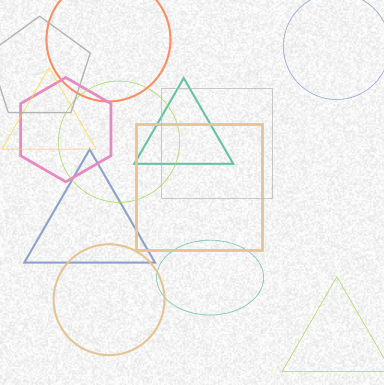[{"shape": "triangle", "thickness": 1.5, "radius": 0.74, "center": [0.477, 0.649]}, {"shape": "oval", "thickness": 0.5, "radius": 0.69, "center": [0.546, 0.279]}, {"shape": "circle", "thickness": 1.5, "radius": 0.81, "center": [0.282, 0.897]}, {"shape": "circle", "thickness": 0.5, "radius": 0.69, "center": [0.874, 0.88]}, {"shape": "triangle", "thickness": 1.5, "radius": 0.98, "center": [0.233, 0.416]}, {"shape": "hexagon", "thickness": 2, "radius": 0.68, "center": [0.171, 0.663]}, {"shape": "circle", "thickness": 0.5, "radius": 0.79, "center": [0.309, 0.632]}, {"shape": "triangle", "thickness": 0.5, "radius": 0.82, "center": [0.875, 0.117]}, {"shape": "triangle", "thickness": 0.5, "radius": 0.71, "center": [0.127, 0.683]}, {"shape": "square", "thickness": 2, "radius": 0.82, "center": [0.517, 0.514]}, {"shape": "circle", "thickness": 1.5, "radius": 0.72, "center": [0.283, 0.222]}, {"shape": "square", "thickness": 0.5, "radius": 0.72, "center": [0.562, 0.628]}, {"shape": "pentagon", "thickness": 1, "radius": 0.69, "center": [0.103, 0.82]}]